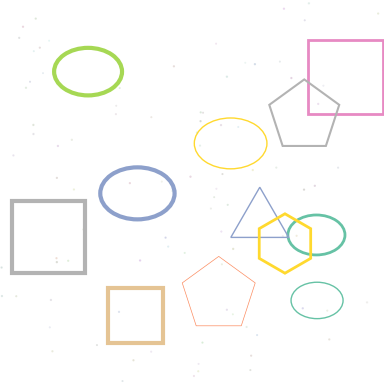[{"shape": "oval", "thickness": 1, "radius": 0.34, "center": [0.824, 0.22]}, {"shape": "oval", "thickness": 2, "radius": 0.37, "center": [0.822, 0.39]}, {"shape": "pentagon", "thickness": 0.5, "radius": 0.5, "center": [0.568, 0.234]}, {"shape": "triangle", "thickness": 1, "radius": 0.43, "center": [0.675, 0.427]}, {"shape": "oval", "thickness": 3, "radius": 0.48, "center": [0.357, 0.498]}, {"shape": "square", "thickness": 2, "radius": 0.49, "center": [0.896, 0.8]}, {"shape": "oval", "thickness": 3, "radius": 0.44, "center": [0.229, 0.814]}, {"shape": "oval", "thickness": 1, "radius": 0.47, "center": [0.599, 0.628]}, {"shape": "hexagon", "thickness": 2, "radius": 0.39, "center": [0.74, 0.368]}, {"shape": "square", "thickness": 3, "radius": 0.36, "center": [0.352, 0.18]}, {"shape": "square", "thickness": 3, "radius": 0.47, "center": [0.126, 0.385]}, {"shape": "pentagon", "thickness": 1.5, "radius": 0.48, "center": [0.79, 0.698]}]